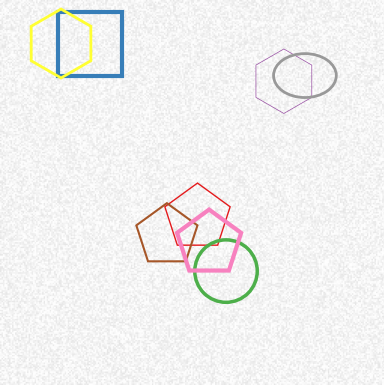[{"shape": "pentagon", "thickness": 1, "radius": 0.45, "center": [0.513, 0.435]}, {"shape": "square", "thickness": 3, "radius": 0.42, "center": [0.235, 0.885]}, {"shape": "circle", "thickness": 2.5, "radius": 0.41, "center": [0.587, 0.296]}, {"shape": "hexagon", "thickness": 0.5, "radius": 0.42, "center": [0.737, 0.789]}, {"shape": "hexagon", "thickness": 2, "radius": 0.45, "center": [0.159, 0.887]}, {"shape": "pentagon", "thickness": 1.5, "radius": 0.42, "center": [0.434, 0.389]}, {"shape": "pentagon", "thickness": 3, "radius": 0.44, "center": [0.543, 0.368]}, {"shape": "oval", "thickness": 2, "radius": 0.41, "center": [0.792, 0.804]}]